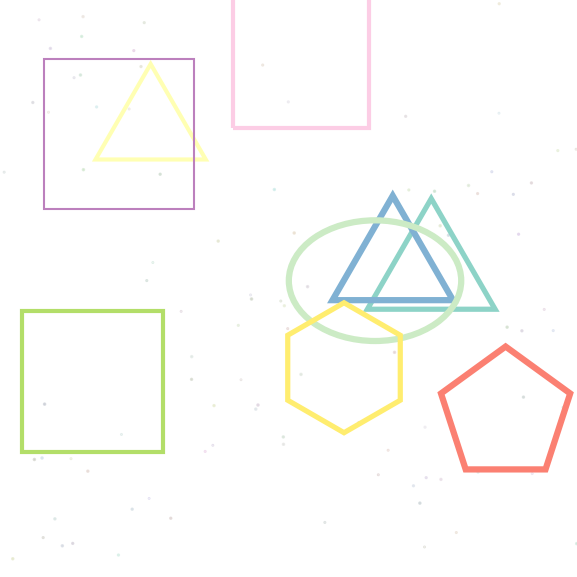[{"shape": "triangle", "thickness": 2.5, "radius": 0.64, "center": [0.747, 0.528]}, {"shape": "triangle", "thickness": 2, "radius": 0.55, "center": [0.261, 0.778]}, {"shape": "pentagon", "thickness": 3, "radius": 0.59, "center": [0.875, 0.281]}, {"shape": "triangle", "thickness": 3, "radius": 0.6, "center": [0.68, 0.54]}, {"shape": "square", "thickness": 2, "radius": 0.61, "center": [0.16, 0.338]}, {"shape": "square", "thickness": 2, "radius": 0.59, "center": [0.521, 0.895]}, {"shape": "square", "thickness": 1, "radius": 0.65, "center": [0.207, 0.767]}, {"shape": "oval", "thickness": 3, "radius": 0.75, "center": [0.649, 0.513]}, {"shape": "hexagon", "thickness": 2.5, "radius": 0.56, "center": [0.596, 0.362]}]